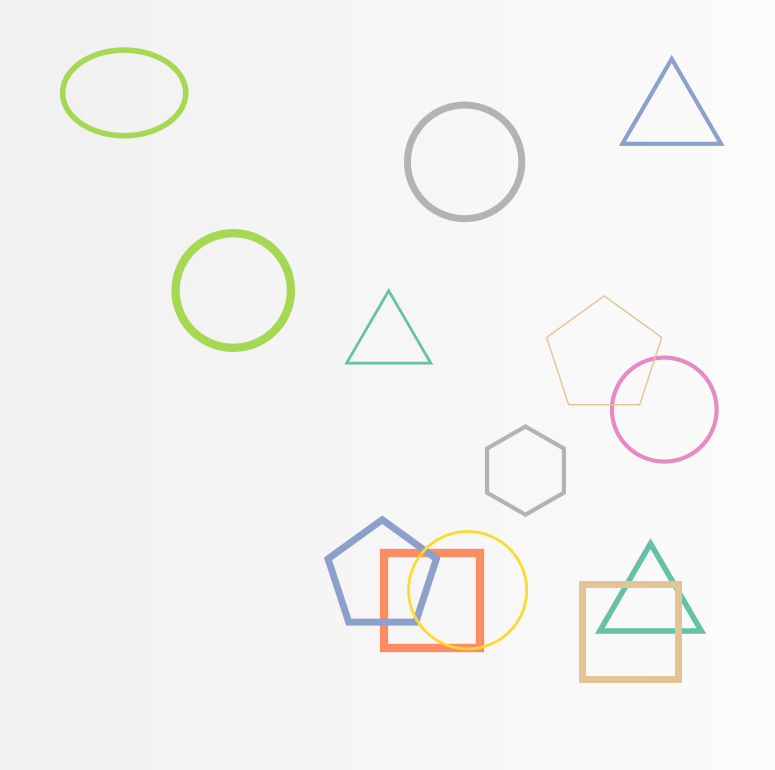[{"shape": "triangle", "thickness": 2, "radius": 0.38, "center": [0.839, 0.218]}, {"shape": "triangle", "thickness": 1, "radius": 0.31, "center": [0.502, 0.56]}, {"shape": "square", "thickness": 3, "radius": 0.31, "center": [0.558, 0.22]}, {"shape": "pentagon", "thickness": 2.5, "radius": 0.37, "center": [0.493, 0.252]}, {"shape": "triangle", "thickness": 1.5, "radius": 0.37, "center": [0.867, 0.85]}, {"shape": "circle", "thickness": 1.5, "radius": 0.34, "center": [0.857, 0.468]}, {"shape": "oval", "thickness": 2, "radius": 0.4, "center": [0.16, 0.879]}, {"shape": "circle", "thickness": 3, "radius": 0.37, "center": [0.301, 0.623]}, {"shape": "circle", "thickness": 1, "radius": 0.38, "center": [0.603, 0.234]}, {"shape": "pentagon", "thickness": 0.5, "radius": 0.39, "center": [0.78, 0.538]}, {"shape": "square", "thickness": 2.5, "radius": 0.31, "center": [0.813, 0.18]}, {"shape": "circle", "thickness": 2.5, "radius": 0.37, "center": [0.6, 0.79]}, {"shape": "hexagon", "thickness": 1.5, "radius": 0.29, "center": [0.678, 0.389]}]